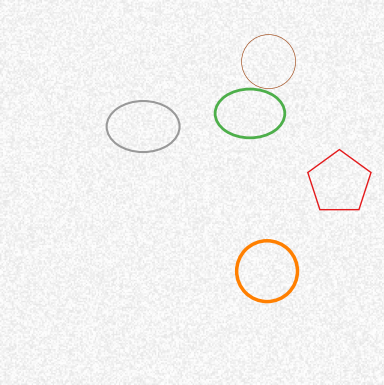[{"shape": "pentagon", "thickness": 1, "radius": 0.43, "center": [0.882, 0.525]}, {"shape": "oval", "thickness": 2, "radius": 0.45, "center": [0.649, 0.705]}, {"shape": "circle", "thickness": 2.5, "radius": 0.39, "center": [0.694, 0.296]}, {"shape": "circle", "thickness": 0.5, "radius": 0.35, "center": [0.698, 0.84]}, {"shape": "oval", "thickness": 1.5, "radius": 0.47, "center": [0.372, 0.671]}]